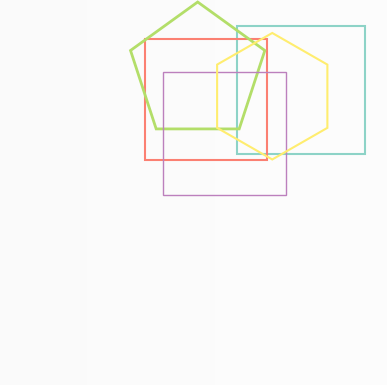[{"shape": "square", "thickness": 1.5, "radius": 0.83, "center": [0.777, 0.766]}, {"shape": "square", "thickness": 1.5, "radius": 0.78, "center": [0.532, 0.742]}, {"shape": "pentagon", "thickness": 2, "radius": 0.91, "center": [0.51, 0.813]}, {"shape": "square", "thickness": 1, "radius": 0.8, "center": [0.579, 0.653]}, {"shape": "hexagon", "thickness": 1.5, "radius": 0.82, "center": [0.703, 0.75]}]